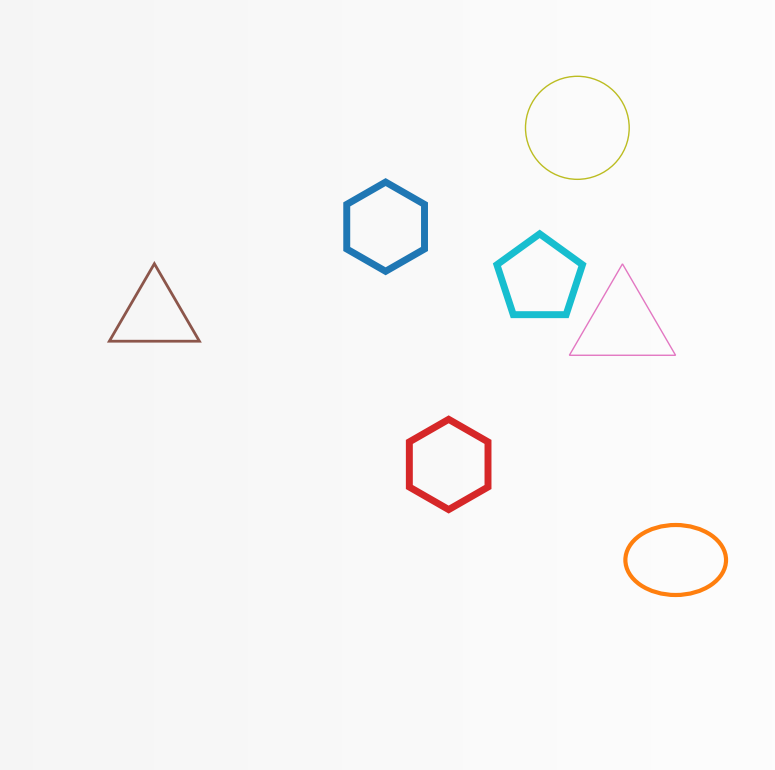[{"shape": "hexagon", "thickness": 2.5, "radius": 0.29, "center": [0.498, 0.706]}, {"shape": "oval", "thickness": 1.5, "radius": 0.32, "center": [0.872, 0.273]}, {"shape": "hexagon", "thickness": 2.5, "radius": 0.29, "center": [0.579, 0.397]}, {"shape": "triangle", "thickness": 1, "radius": 0.34, "center": [0.199, 0.59]}, {"shape": "triangle", "thickness": 0.5, "radius": 0.4, "center": [0.803, 0.578]}, {"shape": "circle", "thickness": 0.5, "radius": 0.33, "center": [0.745, 0.834]}, {"shape": "pentagon", "thickness": 2.5, "radius": 0.29, "center": [0.696, 0.638]}]